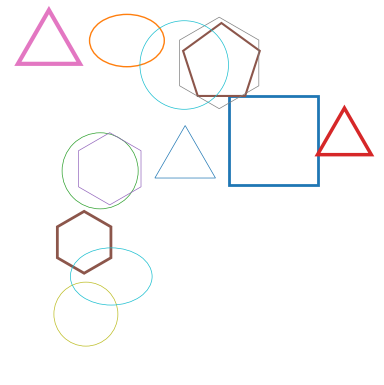[{"shape": "square", "thickness": 2, "radius": 0.58, "center": [0.711, 0.635]}, {"shape": "triangle", "thickness": 0.5, "radius": 0.45, "center": [0.481, 0.583]}, {"shape": "oval", "thickness": 1, "radius": 0.49, "center": [0.33, 0.895]}, {"shape": "circle", "thickness": 0.5, "radius": 0.49, "center": [0.26, 0.556]}, {"shape": "triangle", "thickness": 2.5, "radius": 0.4, "center": [0.895, 0.639]}, {"shape": "hexagon", "thickness": 0.5, "radius": 0.47, "center": [0.285, 0.562]}, {"shape": "pentagon", "thickness": 1.5, "radius": 0.52, "center": [0.575, 0.835]}, {"shape": "hexagon", "thickness": 2, "radius": 0.4, "center": [0.219, 0.371]}, {"shape": "triangle", "thickness": 3, "radius": 0.47, "center": [0.127, 0.881]}, {"shape": "hexagon", "thickness": 0.5, "radius": 0.59, "center": [0.569, 0.837]}, {"shape": "circle", "thickness": 0.5, "radius": 0.42, "center": [0.223, 0.184]}, {"shape": "oval", "thickness": 0.5, "radius": 0.53, "center": [0.289, 0.282]}, {"shape": "circle", "thickness": 0.5, "radius": 0.58, "center": [0.478, 0.831]}]